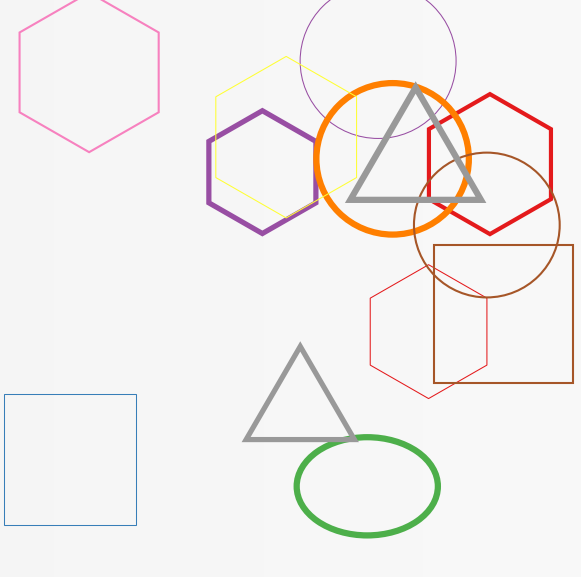[{"shape": "hexagon", "thickness": 2, "radius": 0.61, "center": [0.843, 0.715]}, {"shape": "hexagon", "thickness": 0.5, "radius": 0.58, "center": [0.737, 0.425]}, {"shape": "square", "thickness": 0.5, "radius": 0.57, "center": [0.12, 0.203]}, {"shape": "oval", "thickness": 3, "radius": 0.61, "center": [0.632, 0.157]}, {"shape": "circle", "thickness": 0.5, "radius": 0.67, "center": [0.651, 0.894]}, {"shape": "hexagon", "thickness": 2.5, "radius": 0.53, "center": [0.451, 0.701]}, {"shape": "circle", "thickness": 3, "radius": 0.66, "center": [0.675, 0.724]}, {"shape": "hexagon", "thickness": 0.5, "radius": 0.7, "center": [0.492, 0.762]}, {"shape": "square", "thickness": 1, "radius": 0.6, "center": [0.866, 0.456]}, {"shape": "circle", "thickness": 1, "radius": 0.63, "center": [0.838, 0.609]}, {"shape": "hexagon", "thickness": 1, "radius": 0.69, "center": [0.153, 0.874]}, {"shape": "triangle", "thickness": 2.5, "radius": 0.54, "center": [0.517, 0.292]}, {"shape": "triangle", "thickness": 3, "radius": 0.65, "center": [0.715, 0.718]}]